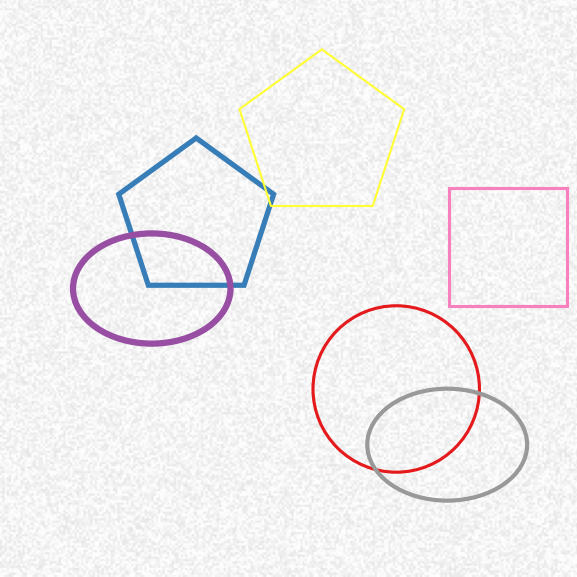[{"shape": "circle", "thickness": 1.5, "radius": 0.72, "center": [0.686, 0.326]}, {"shape": "pentagon", "thickness": 2.5, "radius": 0.7, "center": [0.34, 0.619]}, {"shape": "oval", "thickness": 3, "radius": 0.68, "center": [0.263, 0.5]}, {"shape": "pentagon", "thickness": 1, "radius": 0.75, "center": [0.557, 0.764]}, {"shape": "square", "thickness": 1.5, "radius": 0.51, "center": [0.88, 0.571]}, {"shape": "oval", "thickness": 2, "radius": 0.69, "center": [0.774, 0.229]}]